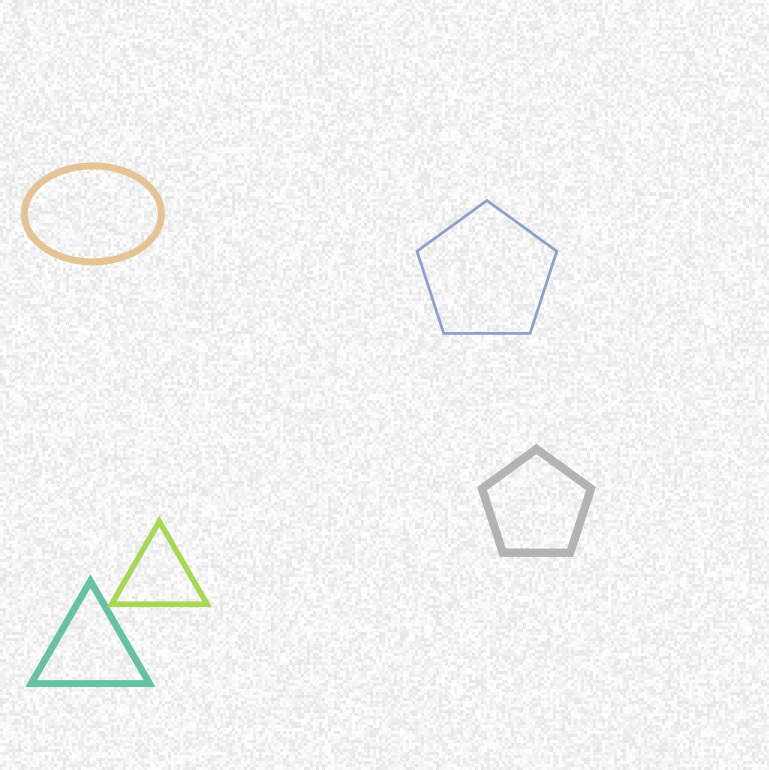[{"shape": "triangle", "thickness": 2.5, "radius": 0.44, "center": [0.117, 0.157]}, {"shape": "pentagon", "thickness": 1, "radius": 0.48, "center": [0.632, 0.644]}, {"shape": "triangle", "thickness": 2, "radius": 0.36, "center": [0.207, 0.251]}, {"shape": "oval", "thickness": 2.5, "radius": 0.45, "center": [0.121, 0.722]}, {"shape": "pentagon", "thickness": 3, "radius": 0.37, "center": [0.697, 0.342]}]